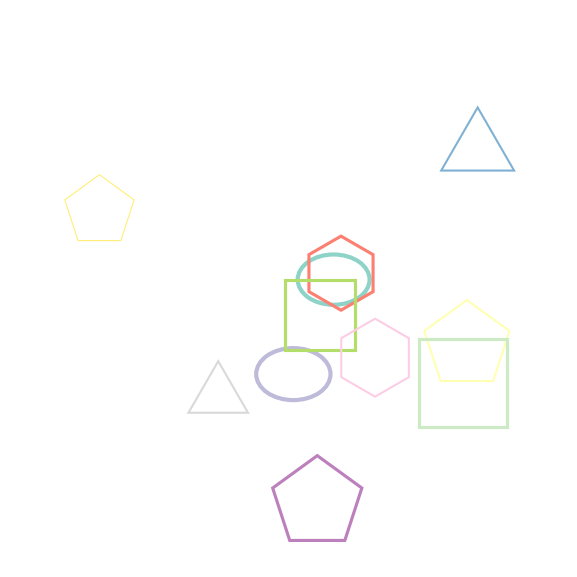[{"shape": "oval", "thickness": 2, "radius": 0.31, "center": [0.578, 0.515]}, {"shape": "pentagon", "thickness": 1, "radius": 0.39, "center": [0.808, 0.402]}, {"shape": "oval", "thickness": 2, "radius": 0.32, "center": [0.508, 0.351]}, {"shape": "hexagon", "thickness": 1.5, "radius": 0.32, "center": [0.59, 0.526]}, {"shape": "triangle", "thickness": 1, "radius": 0.36, "center": [0.827, 0.74]}, {"shape": "square", "thickness": 1.5, "radius": 0.3, "center": [0.554, 0.454]}, {"shape": "hexagon", "thickness": 1, "radius": 0.34, "center": [0.649, 0.38]}, {"shape": "triangle", "thickness": 1, "radius": 0.3, "center": [0.378, 0.314]}, {"shape": "pentagon", "thickness": 1.5, "radius": 0.41, "center": [0.549, 0.129]}, {"shape": "square", "thickness": 1.5, "radius": 0.38, "center": [0.802, 0.336]}, {"shape": "pentagon", "thickness": 0.5, "radius": 0.32, "center": [0.172, 0.634]}]